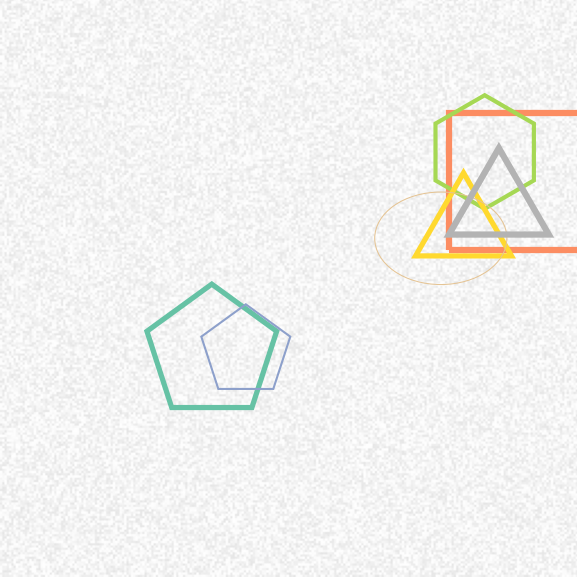[{"shape": "pentagon", "thickness": 2.5, "radius": 0.59, "center": [0.367, 0.389]}, {"shape": "square", "thickness": 3, "radius": 0.59, "center": [0.895, 0.684]}, {"shape": "pentagon", "thickness": 1, "radius": 0.4, "center": [0.426, 0.391]}, {"shape": "hexagon", "thickness": 2, "radius": 0.49, "center": [0.839, 0.736]}, {"shape": "triangle", "thickness": 2.5, "radius": 0.48, "center": [0.803, 0.604]}, {"shape": "oval", "thickness": 0.5, "radius": 0.57, "center": [0.763, 0.586]}, {"shape": "triangle", "thickness": 3, "radius": 0.5, "center": [0.864, 0.643]}]